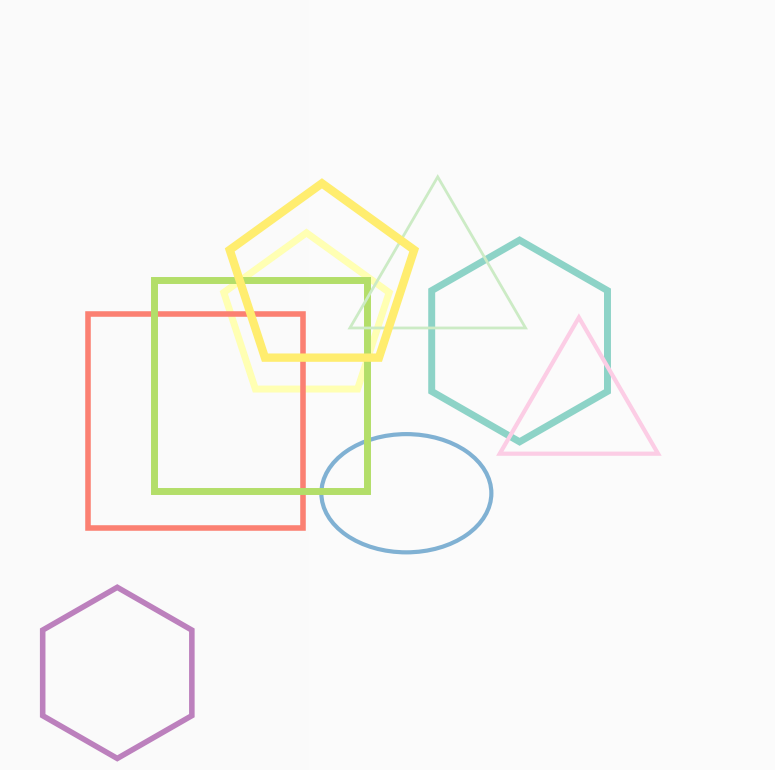[{"shape": "hexagon", "thickness": 2.5, "radius": 0.65, "center": [0.67, 0.557]}, {"shape": "pentagon", "thickness": 2.5, "radius": 0.56, "center": [0.395, 0.585]}, {"shape": "square", "thickness": 2, "radius": 0.69, "center": [0.252, 0.454]}, {"shape": "oval", "thickness": 1.5, "radius": 0.55, "center": [0.524, 0.359]}, {"shape": "square", "thickness": 2.5, "radius": 0.69, "center": [0.336, 0.5]}, {"shape": "triangle", "thickness": 1.5, "radius": 0.59, "center": [0.747, 0.47]}, {"shape": "hexagon", "thickness": 2, "radius": 0.56, "center": [0.151, 0.126]}, {"shape": "triangle", "thickness": 1, "radius": 0.65, "center": [0.565, 0.639]}, {"shape": "pentagon", "thickness": 3, "radius": 0.63, "center": [0.415, 0.637]}]